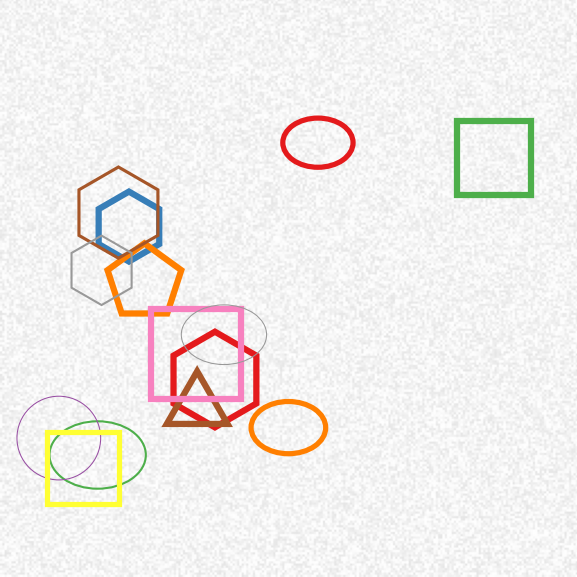[{"shape": "hexagon", "thickness": 3, "radius": 0.41, "center": [0.372, 0.342]}, {"shape": "oval", "thickness": 2.5, "radius": 0.3, "center": [0.551, 0.752]}, {"shape": "hexagon", "thickness": 3, "radius": 0.3, "center": [0.223, 0.607]}, {"shape": "oval", "thickness": 1, "radius": 0.42, "center": [0.169, 0.211]}, {"shape": "square", "thickness": 3, "radius": 0.32, "center": [0.855, 0.726]}, {"shape": "circle", "thickness": 0.5, "radius": 0.36, "center": [0.102, 0.241]}, {"shape": "pentagon", "thickness": 3, "radius": 0.34, "center": [0.25, 0.511]}, {"shape": "oval", "thickness": 2.5, "radius": 0.32, "center": [0.499, 0.259]}, {"shape": "square", "thickness": 2.5, "radius": 0.31, "center": [0.144, 0.189]}, {"shape": "hexagon", "thickness": 1.5, "radius": 0.39, "center": [0.205, 0.631]}, {"shape": "triangle", "thickness": 3, "radius": 0.3, "center": [0.341, 0.295]}, {"shape": "square", "thickness": 3, "radius": 0.39, "center": [0.339, 0.386]}, {"shape": "oval", "thickness": 0.5, "radius": 0.37, "center": [0.388, 0.42]}, {"shape": "hexagon", "thickness": 1, "radius": 0.3, "center": [0.176, 0.531]}]